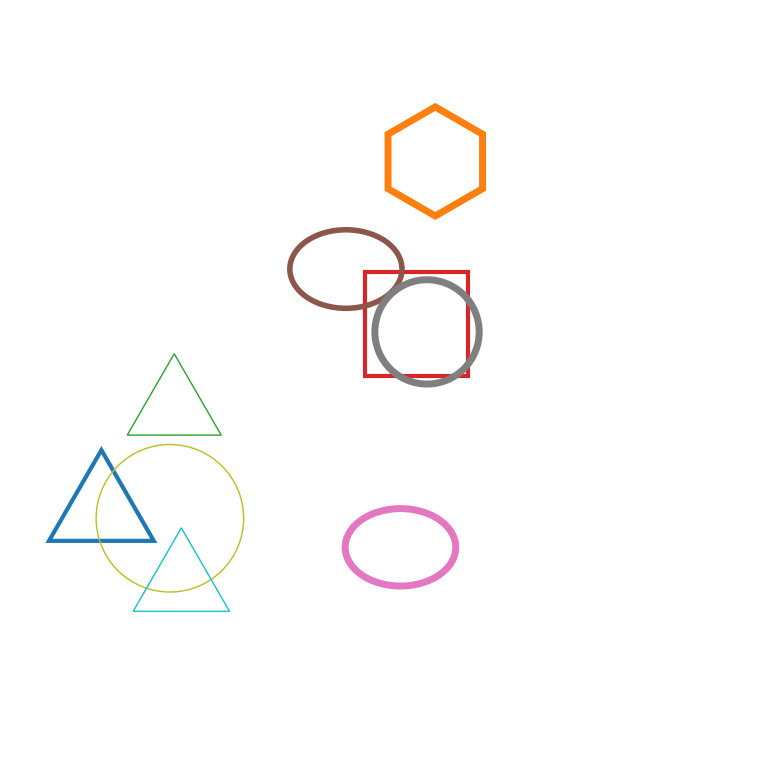[{"shape": "triangle", "thickness": 1.5, "radius": 0.39, "center": [0.132, 0.337]}, {"shape": "hexagon", "thickness": 2.5, "radius": 0.35, "center": [0.565, 0.79]}, {"shape": "triangle", "thickness": 0.5, "radius": 0.35, "center": [0.226, 0.47]}, {"shape": "square", "thickness": 1.5, "radius": 0.34, "center": [0.541, 0.579]}, {"shape": "oval", "thickness": 2, "radius": 0.36, "center": [0.449, 0.651]}, {"shape": "oval", "thickness": 2.5, "radius": 0.36, "center": [0.52, 0.289]}, {"shape": "circle", "thickness": 2.5, "radius": 0.34, "center": [0.555, 0.569]}, {"shape": "circle", "thickness": 0.5, "radius": 0.48, "center": [0.221, 0.327]}, {"shape": "triangle", "thickness": 0.5, "radius": 0.36, "center": [0.236, 0.242]}]